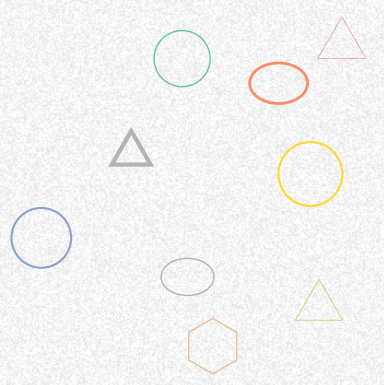[{"shape": "circle", "thickness": 1, "radius": 0.36, "center": [0.473, 0.848]}, {"shape": "oval", "thickness": 2, "radius": 0.38, "center": [0.724, 0.784]}, {"shape": "circle", "thickness": 1.5, "radius": 0.39, "center": [0.107, 0.382]}, {"shape": "triangle", "thickness": 0.5, "radius": 0.36, "center": [0.888, 0.884]}, {"shape": "triangle", "thickness": 0.5, "radius": 0.35, "center": [0.829, 0.204]}, {"shape": "circle", "thickness": 1.5, "radius": 0.42, "center": [0.806, 0.548]}, {"shape": "hexagon", "thickness": 1, "radius": 0.36, "center": [0.553, 0.101]}, {"shape": "triangle", "thickness": 3, "radius": 0.29, "center": [0.341, 0.602]}, {"shape": "oval", "thickness": 1, "radius": 0.34, "center": [0.487, 0.281]}]